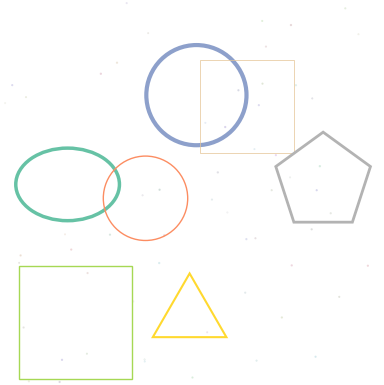[{"shape": "oval", "thickness": 2.5, "radius": 0.67, "center": [0.176, 0.521]}, {"shape": "circle", "thickness": 1, "radius": 0.55, "center": [0.378, 0.485]}, {"shape": "circle", "thickness": 3, "radius": 0.65, "center": [0.51, 0.753]}, {"shape": "square", "thickness": 1, "radius": 0.74, "center": [0.197, 0.162]}, {"shape": "triangle", "thickness": 1.5, "radius": 0.55, "center": [0.492, 0.179]}, {"shape": "square", "thickness": 0.5, "radius": 0.61, "center": [0.641, 0.723]}, {"shape": "pentagon", "thickness": 2, "radius": 0.65, "center": [0.839, 0.527]}]